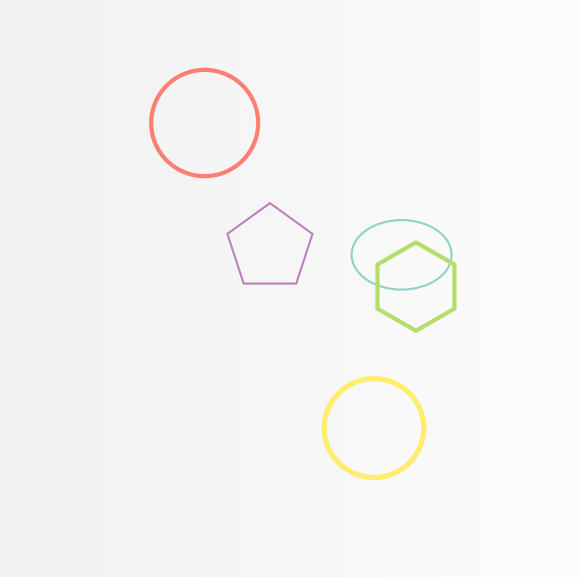[{"shape": "oval", "thickness": 1, "radius": 0.43, "center": [0.691, 0.558]}, {"shape": "circle", "thickness": 2, "radius": 0.46, "center": [0.352, 0.786]}, {"shape": "hexagon", "thickness": 2, "radius": 0.38, "center": [0.716, 0.503]}, {"shape": "pentagon", "thickness": 1, "radius": 0.38, "center": [0.464, 0.57]}, {"shape": "circle", "thickness": 2.5, "radius": 0.43, "center": [0.643, 0.258]}]